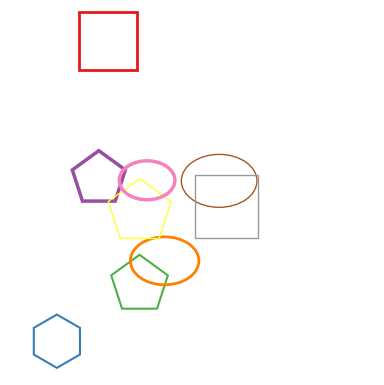[{"shape": "square", "thickness": 2, "radius": 0.38, "center": [0.281, 0.894]}, {"shape": "hexagon", "thickness": 1.5, "radius": 0.35, "center": [0.148, 0.114]}, {"shape": "pentagon", "thickness": 1.5, "radius": 0.39, "center": [0.362, 0.261]}, {"shape": "pentagon", "thickness": 2.5, "radius": 0.36, "center": [0.257, 0.536]}, {"shape": "oval", "thickness": 2, "radius": 0.44, "center": [0.428, 0.323]}, {"shape": "pentagon", "thickness": 1, "radius": 0.43, "center": [0.363, 0.45]}, {"shape": "oval", "thickness": 1, "radius": 0.49, "center": [0.569, 0.53]}, {"shape": "oval", "thickness": 2.5, "radius": 0.36, "center": [0.382, 0.532]}, {"shape": "square", "thickness": 1, "radius": 0.41, "center": [0.587, 0.463]}]